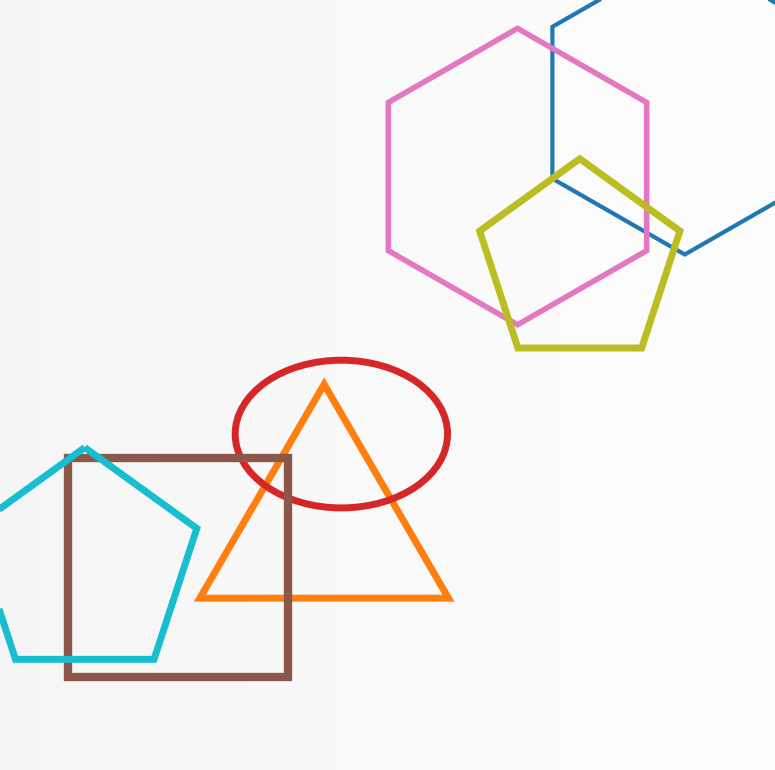[{"shape": "hexagon", "thickness": 1.5, "radius": 0.99, "center": [0.884, 0.867]}, {"shape": "triangle", "thickness": 2.5, "radius": 0.93, "center": [0.418, 0.316]}, {"shape": "oval", "thickness": 2.5, "radius": 0.69, "center": [0.44, 0.436]}, {"shape": "square", "thickness": 3, "radius": 0.71, "center": [0.229, 0.263]}, {"shape": "hexagon", "thickness": 2, "radius": 0.96, "center": [0.668, 0.771]}, {"shape": "pentagon", "thickness": 2.5, "radius": 0.68, "center": [0.748, 0.658]}, {"shape": "pentagon", "thickness": 2.5, "radius": 0.76, "center": [0.109, 0.267]}]